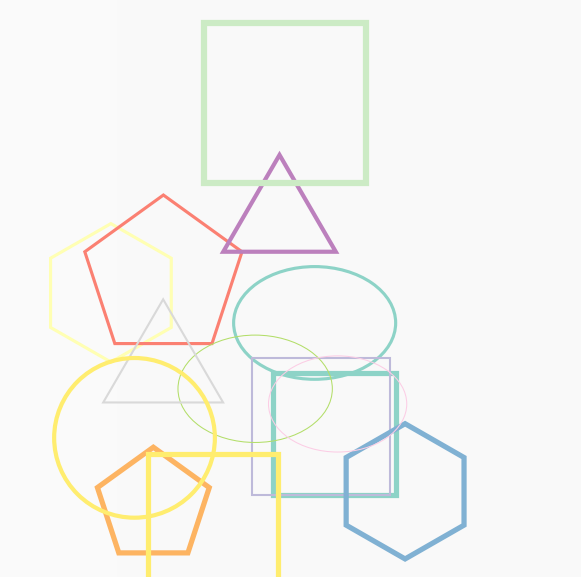[{"shape": "square", "thickness": 2.5, "radius": 0.53, "center": [0.576, 0.248]}, {"shape": "oval", "thickness": 1.5, "radius": 0.7, "center": [0.541, 0.44]}, {"shape": "hexagon", "thickness": 1.5, "radius": 0.6, "center": [0.191, 0.492]}, {"shape": "square", "thickness": 1, "radius": 0.59, "center": [0.552, 0.261]}, {"shape": "pentagon", "thickness": 1.5, "radius": 0.71, "center": [0.281, 0.519]}, {"shape": "hexagon", "thickness": 2.5, "radius": 0.59, "center": [0.697, 0.148]}, {"shape": "pentagon", "thickness": 2.5, "radius": 0.51, "center": [0.264, 0.124]}, {"shape": "oval", "thickness": 0.5, "radius": 0.66, "center": [0.439, 0.326]}, {"shape": "oval", "thickness": 0.5, "radius": 0.59, "center": [0.581, 0.3]}, {"shape": "triangle", "thickness": 1, "radius": 0.6, "center": [0.281, 0.362]}, {"shape": "triangle", "thickness": 2, "radius": 0.56, "center": [0.481, 0.619]}, {"shape": "square", "thickness": 3, "radius": 0.69, "center": [0.49, 0.821]}, {"shape": "square", "thickness": 2.5, "radius": 0.56, "center": [0.366, 0.101]}, {"shape": "circle", "thickness": 2, "radius": 0.69, "center": [0.231, 0.241]}]